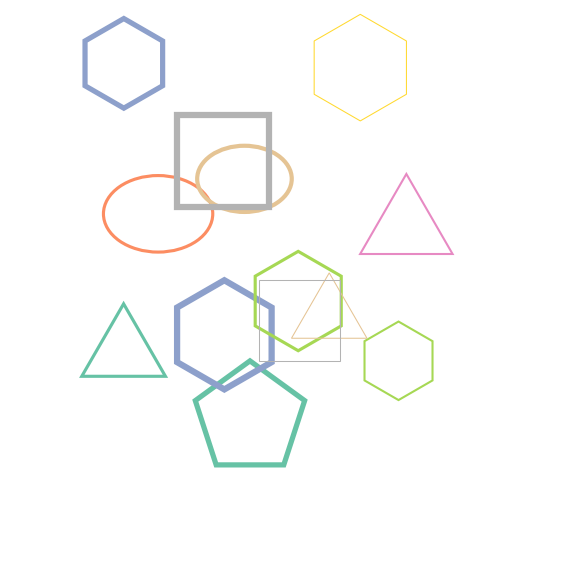[{"shape": "triangle", "thickness": 1.5, "radius": 0.42, "center": [0.214, 0.389]}, {"shape": "pentagon", "thickness": 2.5, "radius": 0.5, "center": [0.433, 0.275]}, {"shape": "oval", "thickness": 1.5, "radius": 0.47, "center": [0.274, 0.629]}, {"shape": "hexagon", "thickness": 2.5, "radius": 0.39, "center": [0.214, 0.889]}, {"shape": "hexagon", "thickness": 3, "radius": 0.47, "center": [0.388, 0.419]}, {"shape": "triangle", "thickness": 1, "radius": 0.46, "center": [0.704, 0.606]}, {"shape": "hexagon", "thickness": 1, "radius": 0.34, "center": [0.69, 0.374]}, {"shape": "hexagon", "thickness": 1.5, "radius": 0.43, "center": [0.516, 0.478]}, {"shape": "hexagon", "thickness": 0.5, "radius": 0.46, "center": [0.624, 0.882]}, {"shape": "oval", "thickness": 2, "radius": 0.41, "center": [0.423, 0.689]}, {"shape": "triangle", "thickness": 0.5, "radius": 0.38, "center": [0.57, 0.451]}, {"shape": "square", "thickness": 3, "radius": 0.4, "center": [0.386, 0.72]}, {"shape": "square", "thickness": 0.5, "radius": 0.35, "center": [0.518, 0.444]}]